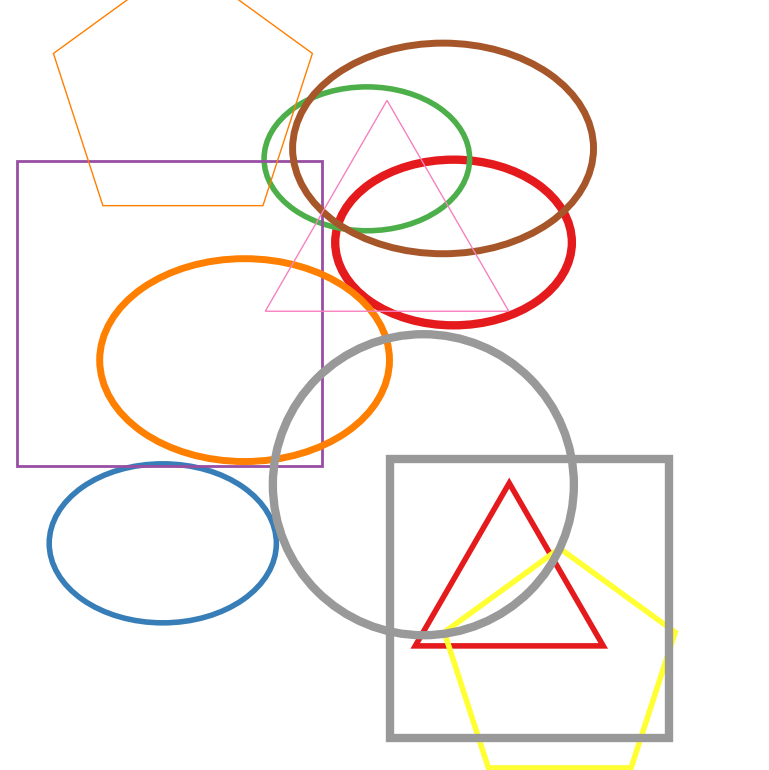[{"shape": "triangle", "thickness": 2, "radius": 0.7, "center": [0.661, 0.232]}, {"shape": "oval", "thickness": 3, "radius": 0.77, "center": [0.589, 0.685]}, {"shape": "oval", "thickness": 2, "radius": 0.74, "center": [0.211, 0.294]}, {"shape": "oval", "thickness": 2, "radius": 0.67, "center": [0.476, 0.794]}, {"shape": "square", "thickness": 1, "radius": 0.99, "center": [0.22, 0.593]}, {"shape": "pentagon", "thickness": 0.5, "radius": 0.88, "center": [0.238, 0.876]}, {"shape": "oval", "thickness": 2.5, "radius": 0.94, "center": [0.318, 0.532]}, {"shape": "pentagon", "thickness": 2, "radius": 0.79, "center": [0.727, 0.13]}, {"shape": "oval", "thickness": 2.5, "radius": 0.98, "center": [0.575, 0.807]}, {"shape": "triangle", "thickness": 0.5, "radius": 0.91, "center": [0.503, 0.687]}, {"shape": "square", "thickness": 3, "radius": 0.9, "center": [0.688, 0.223]}, {"shape": "circle", "thickness": 3, "radius": 0.98, "center": [0.55, 0.37]}]